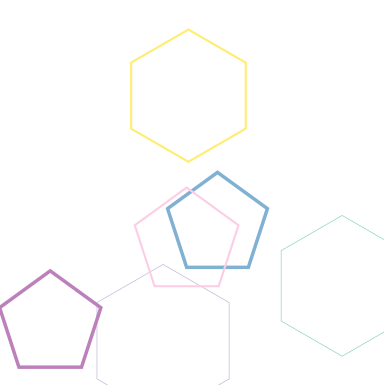[{"shape": "hexagon", "thickness": 0.5, "radius": 0.91, "center": [0.889, 0.258]}, {"shape": "hexagon", "thickness": 0.5, "radius": 0.99, "center": [0.424, 0.115]}, {"shape": "pentagon", "thickness": 2.5, "radius": 0.68, "center": [0.565, 0.416]}, {"shape": "pentagon", "thickness": 1.5, "radius": 0.71, "center": [0.485, 0.371]}, {"shape": "pentagon", "thickness": 2.5, "radius": 0.69, "center": [0.13, 0.158]}, {"shape": "hexagon", "thickness": 1.5, "radius": 0.86, "center": [0.489, 0.752]}]